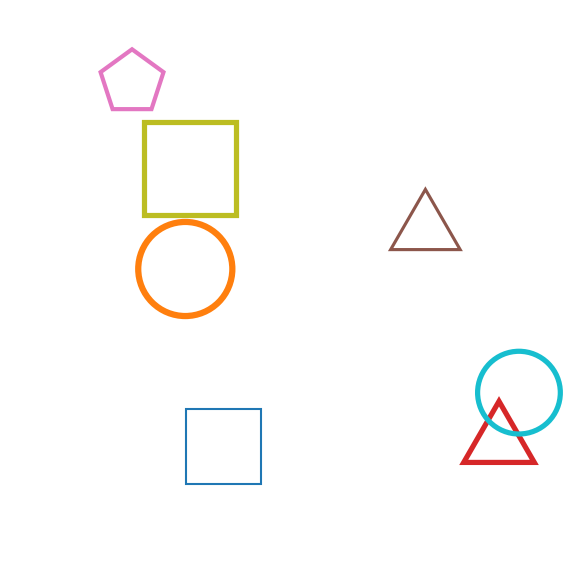[{"shape": "square", "thickness": 1, "radius": 0.32, "center": [0.387, 0.227]}, {"shape": "circle", "thickness": 3, "radius": 0.41, "center": [0.321, 0.533]}, {"shape": "triangle", "thickness": 2.5, "radius": 0.35, "center": [0.864, 0.234]}, {"shape": "triangle", "thickness": 1.5, "radius": 0.35, "center": [0.737, 0.602]}, {"shape": "pentagon", "thickness": 2, "radius": 0.29, "center": [0.229, 0.857]}, {"shape": "square", "thickness": 2.5, "radius": 0.4, "center": [0.329, 0.708]}, {"shape": "circle", "thickness": 2.5, "radius": 0.36, "center": [0.899, 0.319]}]